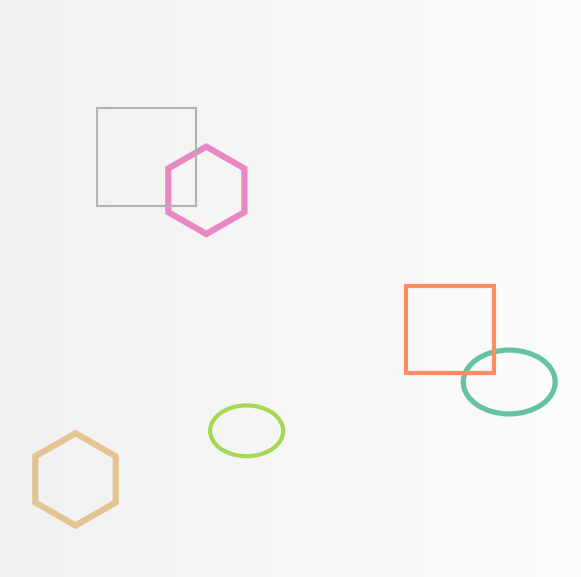[{"shape": "oval", "thickness": 2.5, "radius": 0.4, "center": [0.876, 0.338]}, {"shape": "square", "thickness": 2, "radius": 0.38, "center": [0.774, 0.429]}, {"shape": "hexagon", "thickness": 3, "radius": 0.38, "center": [0.355, 0.67]}, {"shape": "oval", "thickness": 2, "radius": 0.31, "center": [0.424, 0.253]}, {"shape": "hexagon", "thickness": 3, "radius": 0.4, "center": [0.13, 0.169]}, {"shape": "square", "thickness": 1, "radius": 0.43, "center": [0.252, 0.727]}]